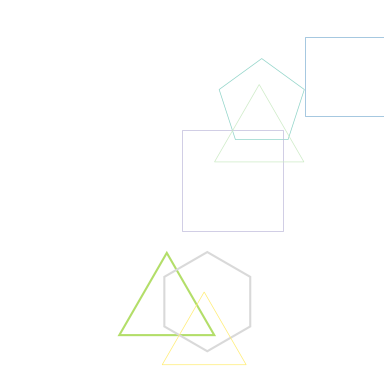[{"shape": "pentagon", "thickness": 0.5, "radius": 0.58, "center": [0.68, 0.732]}, {"shape": "square", "thickness": 0.5, "radius": 0.65, "center": [0.603, 0.532]}, {"shape": "square", "thickness": 0.5, "radius": 0.51, "center": [0.896, 0.802]}, {"shape": "triangle", "thickness": 1.5, "radius": 0.71, "center": [0.433, 0.201]}, {"shape": "hexagon", "thickness": 1.5, "radius": 0.64, "center": [0.538, 0.217]}, {"shape": "triangle", "thickness": 0.5, "radius": 0.67, "center": [0.673, 0.646]}, {"shape": "triangle", "thickness": 0.5, "radius": 0.63, "center": [0.53, 0.116]}]